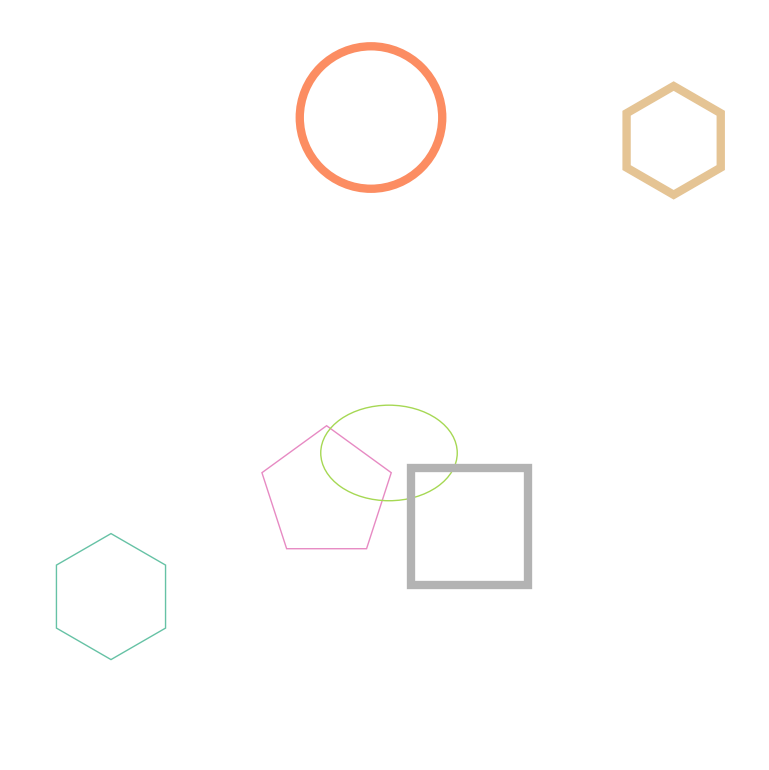[{"shape": "hexagon", "thickness": 0.5, "radius": 0.41, "center": [0.144, 0.225]}, {"shape": "circle", "thickness": 3, "radius": 0.46, "center": [0.482, 0.847]}, {"shape": "pentagon", "thickness": 0.5, "radius": 0.44, "center": [0.424, 0.359]}, {"shape": "oval", "thickness": 0.5, "radius": 0.44, "center": [0.505, 0.412]}, {"shape": "hexagon", "thickness": 3, "radius": 0.35, "center": [0.875, 0.818]}, {"shape": "square", "thickness": 3, "radius": 0.38, "center": [0.61, 0.316]}]